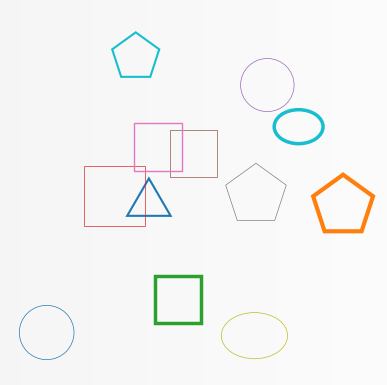[{"shape": "circle", "thickness": 0.5, "radius": 0.35, "center": [0.12, 0.136]}, {"shape": "triangle", "thickness": 1.5, "radius": 0.32, "center": [0.384, 0.472]}, {"shape": "pentagon", "thickness": 3, "radius": 0.41, "center": [0.885, 0.465]}, {"shape": "square", "thickness": 2.5, "radius": 0.3, "center": [0.459, 0.222]}, {"shape": "square", "thickness": 0.5, "radius": 0.39, "center": [0.295, 0.491]}, {"shape": "circle", "thickness": 0.5, "radius": 0.35, "center": [0.69, 0.779]}, {"shape": "square", "thickness": 0.5, "radius": 0.3, "center": [0.499, 0.602]}, {"shape": "square", "thickness": 1, "radius": 0.31, "center": [0.409, 0.618]}, {"shape": "pentagon", "thickness": 0.5, "radius": 0.41, "center": [0.661, 0.494]}, {"shape": "oval", "thickness": 0.5, "radius": 0.43, "center": [0.657, 0.128]}, {"shape": "pentagon", "thickness": 1.5, "radius": 0.32, "center": [0.35, 0.852]}, {"shape": "oval", "thickness": 2.5, "radius": 0.32, "center": [0.771, 0.671]}]